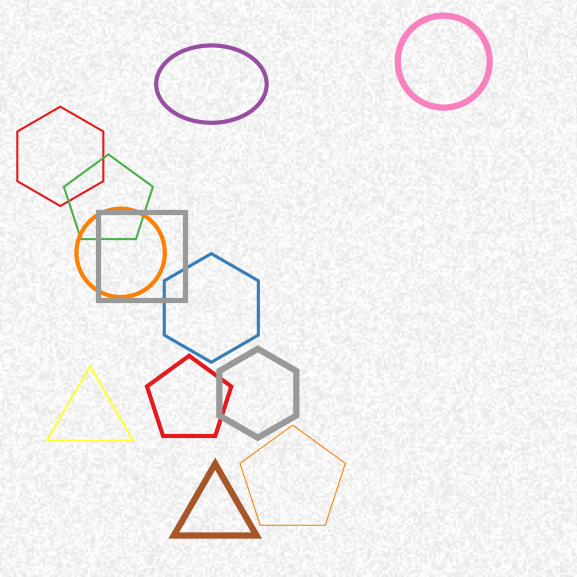[{"shape": "pentagon", "thickness": 2, "radius": 0.38, "center": [0.328, 0.306]}, {"shape": "hexagon", "thickness": 1, "radius": 0.43, "center": [0.104, 0.728]}, {"shape": "hexagon", "thickness": 1.5, "radius": 0.47, "center": [0.366, 0.466]}, {"shape": "pentagon", "thickness": 1, "radius": 0.41, "center": [0.188, 0.651]}, {"shape": "oval", "thickness": 2, "radius": 0.48, "center": [0.366, 0.853]}, {"shape": "pentagon", "thickness": 0.5, "radius": 0.48, "center": [0.507, 0.167]}, {"shape": "circle", "thickness": 2, "radius": 0.38, "center": [0.209, 0.561]}, {"shape": "triangle", "thickness": 1, "radius": 0.43, "center": [0.156, 0.279]}, {"shape": "triangle", "thickness": 3, "radius": 0.41, "center": [0.373, 0.113]}, {"shape": "circle", "thickness": 3, "radius": 0.4, "center": [0.768, 0.892]}, {"shape": "hexagon", "thickness": 3, "radius": 0.38, "center": [0.446, 0.318]}, {"shape": "square", "thickness": 2.5, "radius": 0.38, "center": [0.245, 0.556]}]